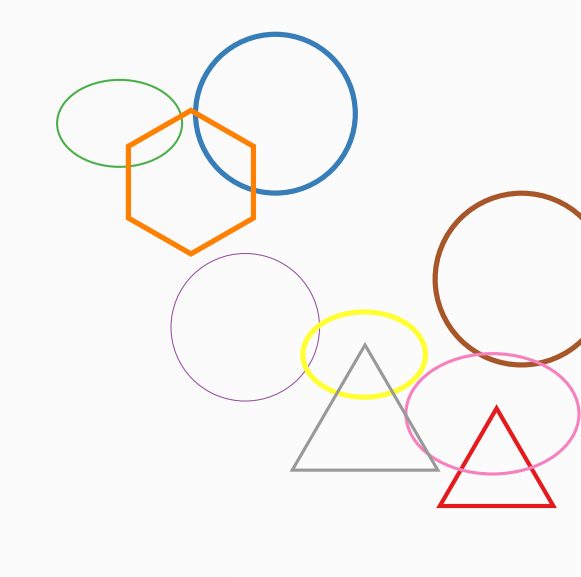[{"shape": "triangle", "thickness": 2, "radius": 0.56, "center": [0.854, 0.179]}, {"shape": "circle", "thickness": 2.5, "radius": 0.69, "center": [0.474, 0.802]}, {"shape": "oval", "thickness": 1, "radius": 0.54, "center": [0.206, 0.786]}, {"shape": "circle", "thickness": 0.5, "radius": 0.64, "center": [0.422, 0.432]}, {"shape": "hexagon", "thickness": 2.5, "radius": 0.62, "center": [0.329, 0.684]}, {"shape": "oval", "thickness": 2.5, "radius": 0.53, "center": [0.626, 0.385]}, {"shape": "circle", "thickness": 2.5, "radius": 0.74, "center": [0.897, 0.516]}, {"shape": "oval", "thickness": 1.5, "radius": 0.74, "center": [0.847, 0.283]}, {"shape": "triangle", "thickness": 1.5, "radius": 0.72, "center": [0.628, 0.257]}]